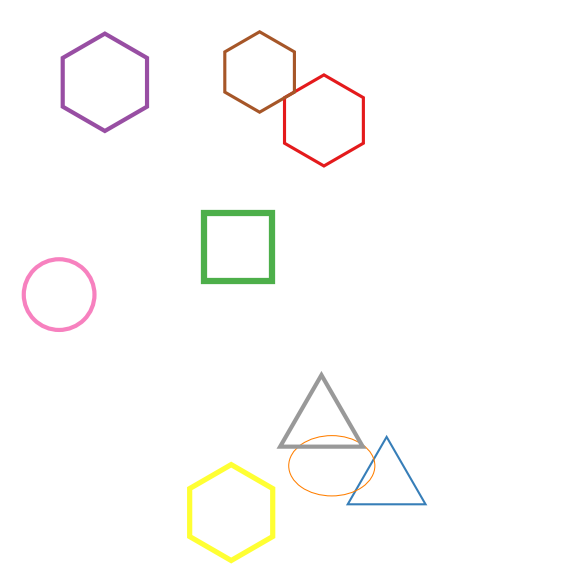[{"shape": "hexagon", "thickness": 1.5, "radius": 0.39, "center": [0.561, 0.791]}, {"shape": "triangle", "thickness": 1, "radius": 0.39, "center": [0.669, 0.165]}, {"shape": "square", "thickness": 3, "radius": 0.29, "center": [0.412, 0.572]}, {"shape": "hexagon", "thickness": 2, "radius": 0.42, "center": [0.182, 0.857]}, {"shape": "oval", "thickness": 0.5, "radius": 0.37, "center": [0.575, 0.193]}, {"shape": "hexagon", "thickness": 2.5, "radius": 0.42, "center": [0.4, 0.112]}, {"shape": "hexagon", "thickness": 1.5, "radius": 0.35, "center": [0.45, 0.874]}, {"shape": "circle", "thickness": 2, "radius": 0.31, "center": [0.102, 0.489]}, {"shape": "triangle", "thickness": 2, "radius": 0.41, "center": [0.557, 0.267]}]